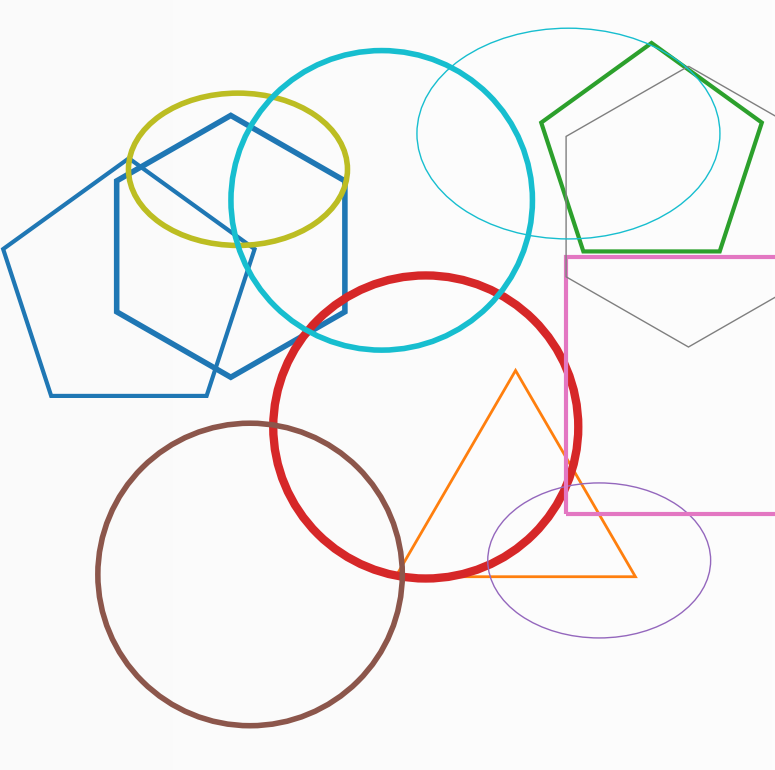[{"shape": "pentagon", "thickness": 1.5, "radius": 0.85, "center": [0.166, 0.624]}, {"shape": "hexagon", "thickness": 2, "radius": 0.85, "center": [0.298, 0.68]}, {"shape": "triangle", "thickness": 1, "radius": 0.89, "center": [0.665, 0.34]}, {"shape": "pentagon", "thickness": 1.5, "radius": 0.75, "center": [0.841, 0.795]}, {"shape": "circle", "thickness": 3, "radius": 0.98, "center": [0.549, 0.445]}, {"shape": "oval", "thickness": 0.5, "radius": 0.72, "center": [0.773, 0.272]}, {"shape": "circle", "thickness": 2, "radius": 0.98, "center": [0.323, 0.254]}, {"shape": "square", "thickness": 1.5, "radius": 0.83, "center": [0.896, 0.499]}, {"shape": "hexagon", "thickness": 0.5, "radius": 0.91, "center": [0.888, 0.732]}, {"shape": "oval", "thickness": 2, "radius": 0.71, "center": [0.307, 0.78]}, {"shape": "circle", "thickness": 2, "radius": 0.97, "center": [0.493, 0.74]}, {"shape": "oval", "thickness": 0.5, "radius": 0.98, "center": [0.733, 0.827]}]